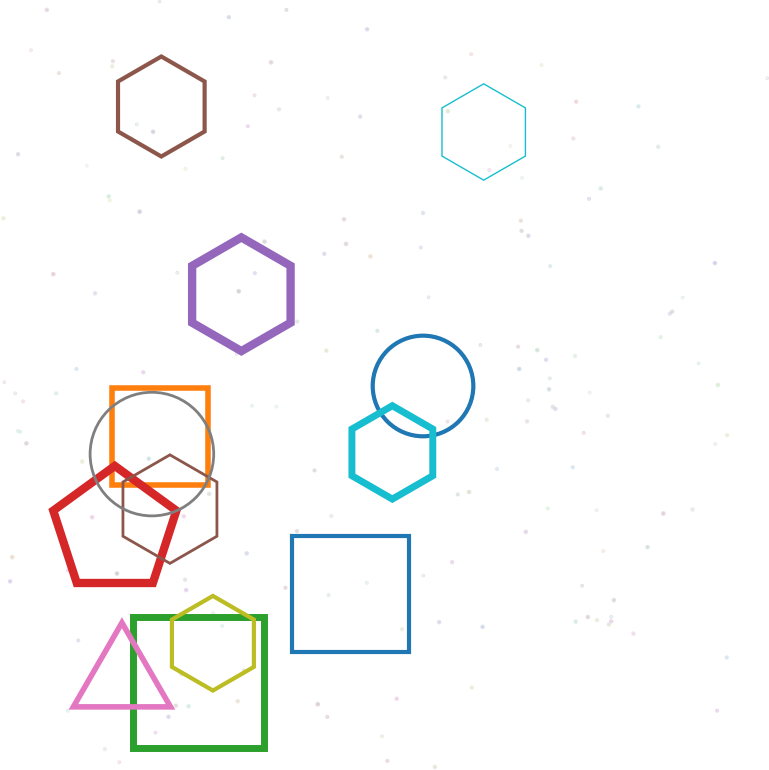[{"shape": "circle", "thickness": 1.5, "radius": 0.33, "center": [0.549, 0.499]}, {"shape": "square", "thickness": 1.5, "radius": 0.38, "center": [0.455, 0.229]}, {"shape": "square", "thickness": 2, "radius": 0.31, "center": [0.208, 0.433]}, {"shape": "square", "thickness": 2.5, "radius": 0.43, "center": [0.257, 0.114]}, {"shape": "pentagon", "thickness": 3, "radius": 0.42, "center": [0.149, 0.311]}, {"shape": "hexagon", "thickness": 3, "radius": 0.37, "center": [0.313, 0.618]}, {"shape": "hexagon", "thickness": 1.5, "radius": 0.32, "center": [0.209, 0.862]}, {"shape": "hexagon", "thickness": 1, "radius": 0.35, "center": [0.221, 0.339]}, {"shape": "triangle", "thickness": 2, "radius": 0.36, "center": [0.158, 0.118]}, {"shape": "circle", "thickness": 1, "radius": 0.4, "center": [0.197, 0.41]}, {"shape": "hexagon", "thickness": 1.5, "radius": 0.31, "center": [0.276, 0.165]}, {"shape": "hexagon", "thickness": 0.5, "radius": 0.31, "center": [0.628, 0.829]}, {"shape": "hexagon", "thickness": 2.5, "radius": 0.3, "center": [0.51, 0.412]}]